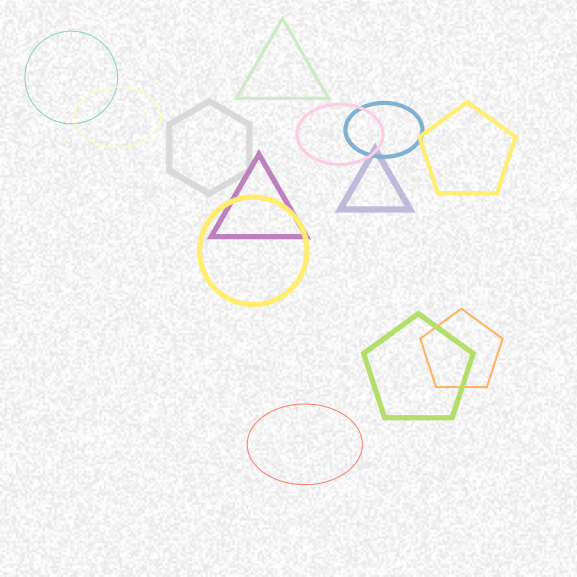[{"shape": "circle", "thickness": 0.5, "radius": 0.4, "center": [0.123, 0.865]}, {"shape": "oval", "thickness": 0.5, "radius": 0.37, "center": [0.204, 0.796]}, {"shape": "triangle", "thickness": 3, "radius": 0.35, "center": [0.65, 0.671]}, {"shape": "oval", "thickness": 0.5, "radius": 0.5, "center": [0.528, 0.23]}, {"shape": "oval", "thickness": 2, "radius": 0.33, "center": [0.665, 0.774]}, {"shape": "pentagon", "thickness": 1, "radius": 0.37, "center": [0.799, 0.39]}, {"shape": "pentagon", "thickness": 2.5, "radius": 0.5, "center": [0.724, 0.356]}, {"shape": "oval", "thickness": 1.5, "radius": 0.37, "center": [0.589, 0.767]}, {"shape": "hexagon", "thickness": 3, "radius": 0.4, "center": [0.362, 0.744]}, {"shape": "triangle", "thickness": 2.5, "radius": 0.48, "center": [0.448, 0.637]}, {"shape": "triangle", "thickness": 1.5, "radius": 0.46, "center": [0.489, 0.875]}, {"shape": "circle", "thickness": 2.5, "radius": 0.47, "center": [0.439, 0.565]}, {"shape": "pentagon", "thickness": 2, "radius": 0.44, "center": [0.809, 0.735]}]